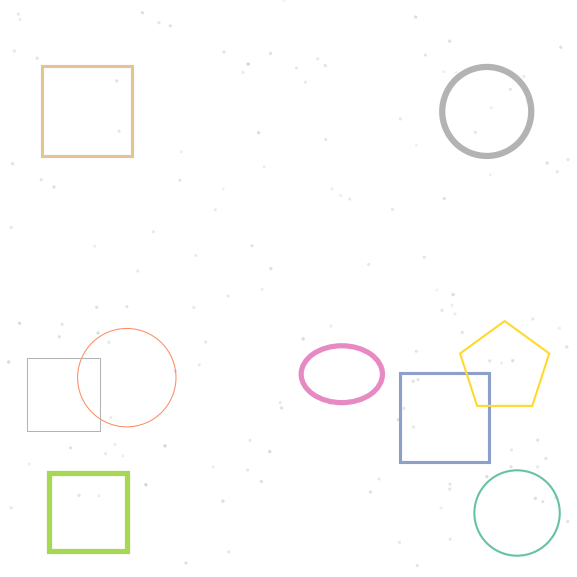[{"shape": "circle", "thickness": 1, "radius": 0.37, "center": [0.895, 0.111]}, {"shape": "circle", "thickness": 0.5, "radius": 0.43, "center": [0.22, 0.345]}, {"shape": "square", "thickness": 1.5, "radius": 0.38, "center": [0.77, 0.276]}, {"shape": "oval", "thickness": 2.5, "radius": 0.35, "center": [0.592, 0.351]}, {"shape": "square", "thickness": 2.5, "radius": 0.34, "center": [0.152, 0.112]}, {"shape": "pentagon", "thickness": 1, "radius": 0.41, "center": [0.874, 0.362]}, {"shape": "square", "thickness": 1.5, "radius": 0.39, "center": [0.151, 0.807]}, {"shape": "square", "thickness": 0.5, "radius": 0.32, "center": [0.11, 0.316]}, {"shape": "circle", "thickness": 3, "radius": 0.39, "center": [0.843, 0.806]}]